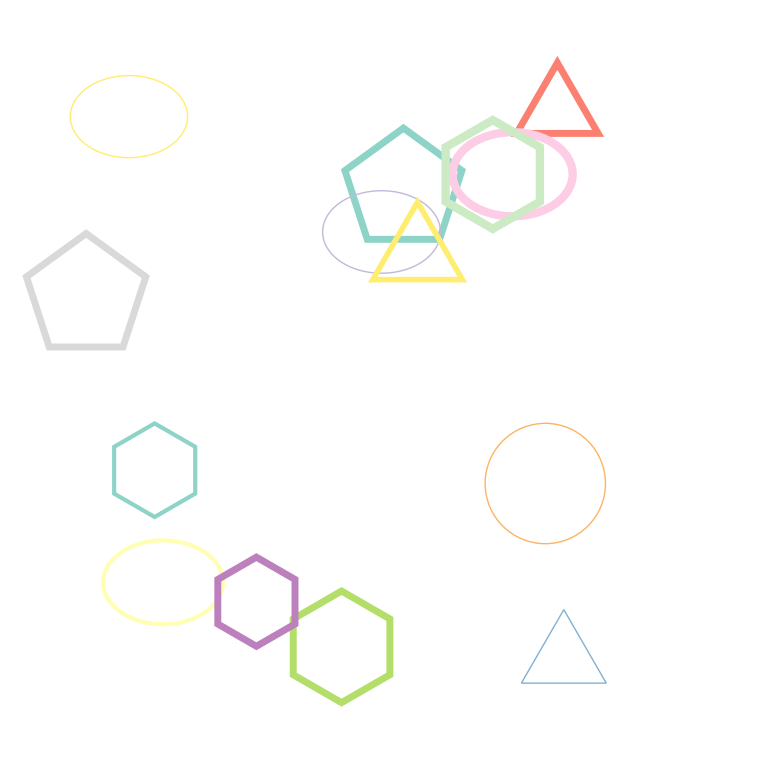[{"shape": "pentagon", "thickness": 2.5, "radius": 0.4, "center": [0.524, 0.754]}, {"shape": "hexagon", "thickness": 1.5, "radius": 0.3, "center": [0.201, 0.389]}, {"shape": "oval", "thickness": 1.5, "radius": 0.39, "center": [0.212, 0.244]}, {"shape": "oval", "thickness": 0.5, "radius": 0.38, "center": [0.495, 0.699]}, {"shape": "triangle", "thickness": 2.5, "radius": 0.31, "center": [0.724, 0.857]}, {"shape": "triangle", "thickness": 0.5, "radius": 0.32, "center": [0.732, 0.145]}, {"shape": "circle", "thickness": 0.5, "radius": 0.39, "center": [0.708, 0.372]}, {"shape": "hexagon", "thickness": 2.5, "radius": 0.36, "center": [0.444, 0.16]}, {"shape": "oval", "thickness": 3, "radius": 0.39, "center": [0.666, 0.774]}, {"shape": "pentagon", "thickness": 2.5, "radius": 0.41, "center": [0.112, 0.615]}, {"shape": "hexagon", "thickness": 2.5, "radius": 0.29, "center": [0.333, 0.219]}, {"shape": "hexagon", "thickness": 3, "radius": 0.35, "center": [0.64, 0.773]}, {"shape": "oval", "thickness": 0.5, "radius": 0.38, "center": [0.167, 0.849]}, {"shape": "triangle", "thickness": 2, "radius": 0.34, "center": [0.542, 0.67]}]